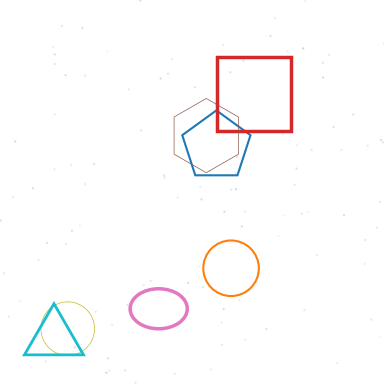[{"shape": "pentagon", "thickness": 1.5, "radius": 0.47, "center": [0.562, 0.62]}, {"shape": "circle", "thickness": 1.5, "radius": 0.36, "center": [0.6, 0.303]}, {"shape": "square", "thickness": 2.5, "radius": 0.48, "center": [0.659, 0.755]}, {"shape": "hexagon", "thickness": 0.5, "radius": 0.48, "center": [0.536, 0.648]}, {"shape": "oval", "thickness": 2.5, "radius": 0.37, "center": [0.412, 0.198]}, {"shape": "circle", "thickness": 0.5, "radius": 0.35, "center": [0.176, 0.146]}, {"shape": "triangle", "thickness": 2, "radius": 0.44, "center": [0.14, 0.123]}]